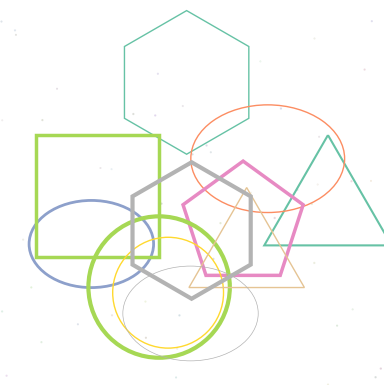[{"shape": "hexagon", "thickness": 1, "radius": 0.93, "center": [0.485, 0.786]}, {"shape": "triangle", "thickness": 1.5, "radius": 0.95, "center": [0.852, 0.458]}, {"shape": "oval", "thickness": 1, "radius": 1.0, "center": [0.695, 0.588]}, {"shape": "oval", "thickness": 2, "radius": 0.81, "center": [0.237, 0.366]}, {"shape": "pentagon", "thickness": 2.5, "radius": 0.82, "center": [0.631, 0.417]}, {"shape": "square", "thickness": 2.5, "radius": 0.79, "center": [0.253, 0.491]}, {"shape": "circle", "thickness": 3, "radius": 0.92, "center": [0.413, 0.254]}, {"shape": "circle", "thickness": 1, "radius": 0.72, "center": [0.437, 0.24]}, {"shape": "triangle", "thickness": 1, "radius": 0.87, "center": [0.641, 0.34]}, {"shape": "oval", "thickness": 0.5, "radius": 0.88, "center": [0.495, 0.186]}, {"shape": "hexagon", "thickness": 3, "radius": 0.89, "center": [0.498, 0.401]}]